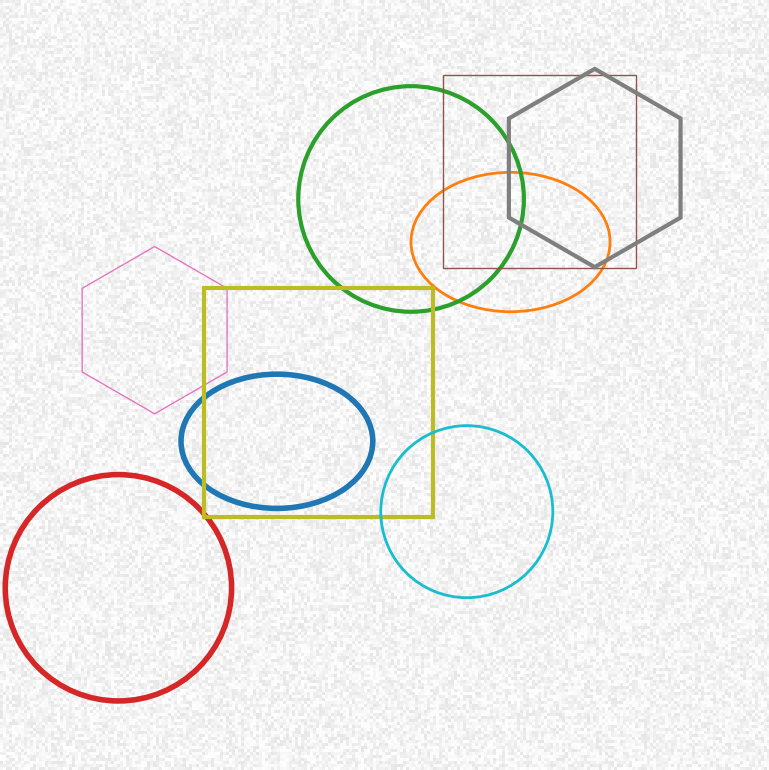[{"shape": "oval", "thickness": 2, "radius": 0.62, "center": [0.36, 0.427]}, {"shape": "oval", "thickness": 1, "radius": 0.65, "center": [0.663, 0.686]}, {"shape": "circle", "thickness": 1.5, "radius": 0.73, "center": [0.534, 0.742]}, {"shape": "circle", "thickness": 2, "radius": 0.73, "center": [0.154, 0.237]}, {"shape": "square", "thickness": 0.5, "radius": 0.63, "center": [0.7, 0.777]}, {"shape": "hexagon", "thickness": 0.5, "radius": 0.54, "center": [0.201, 0.571]}, {"shape": "hexagon", "thickness": 1.5, "radius": 0.64, "center": [0.772, 0.782]}, {"shape": "square", "thickness": 1.5, "radius": 0.74, "center": [0.414, 0.478]}, {"shape": "circle", "thickness": 1, "radius": 0.56, "center": [0.606, 0.336]}]